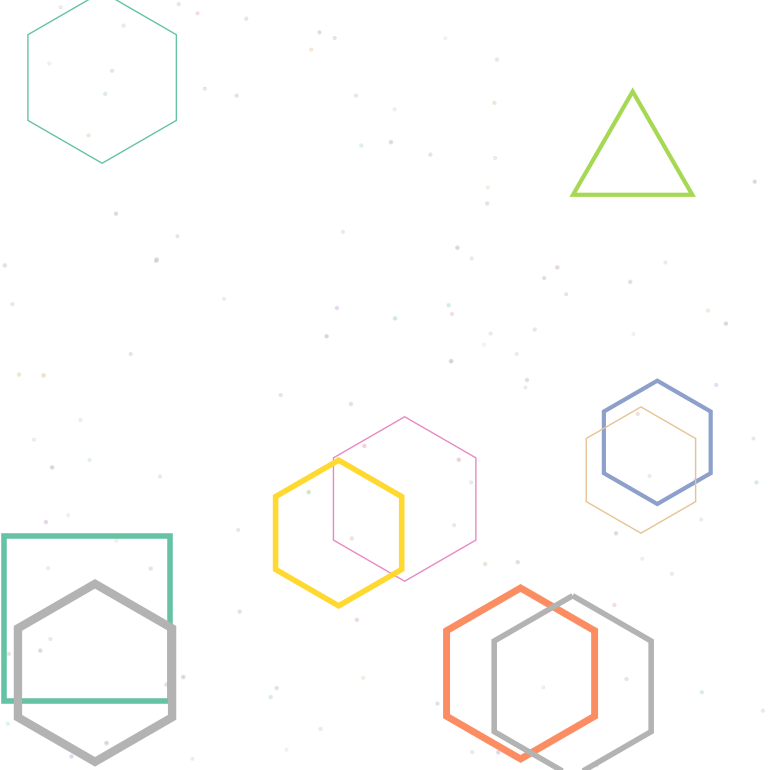[{"shape": "hexagon", "thickness": 0.5, "radius": 0.56, "center": [0.133, 0.899]}, {"shape": "square", "thickness": 2, "radius": 0.54, "center": [0.113, 0.197]}, {"shape": "hexagon", "thickness": 2.5, "radius": 0.56, "center": [0.676, 0.125]}, {"shape": "hexagon", "thickness": 1.5, "radius": 0.4, "center": [0.854, 0.426]}, {"shape": "hexagon", "thickness": 0.5, "radius": 0.53, "center": [0.526, 0.352]}, {"shape": "triangle", "thickness": 1.5, "radius": 0.45, "center": [0.822, 0.792]}, {"shape": "hexagon", "thickness": 2, "radius": 0.47, "center": [0.44, 0.308]}, {"shape": "hexagon", "thickness": 0.5, "radius": 0.41, "center": [0.832, 0.39]}, {"shape": "hexagon", "thickness": 2, "radius": 0.59, "center": [0.744, 0.109]}, {"shape": "hexagon", "thickness": 3, "radius": 0.58, "center": [0.123, 0.126]}]